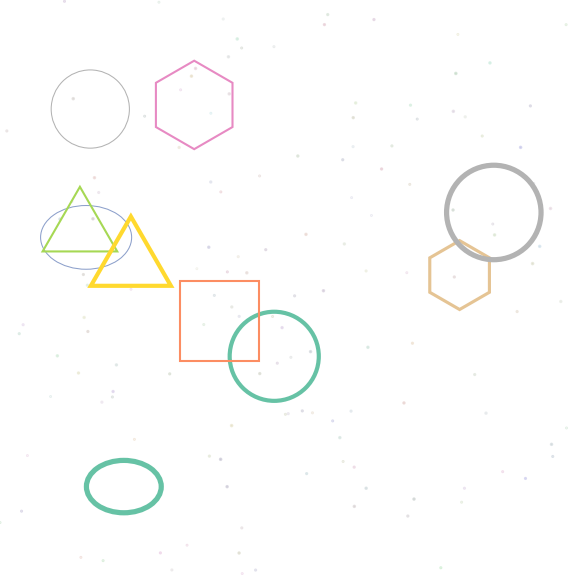[{"shape": "oval", "thickness": 2.5, "radius": 0.32, "center": [0.214, 0.157]}, {"shape": "circle", "thickness": 2, "radius": 0.39, "center": [0.475, 0.382]}, {"shape": "square", "thickness": 1, "radius": 0.34, "center": [0.38, 0.443]}, {"shape": "oval", "thickness": 0.5, "radius": 0.39, "center": [0.149, 0.588]}, {"shape": "hexagon", "thickness": 1, "radius": 0.38, "center": [0.336, 0.817]}, {"shape": "triangle", "thickness": 1, "radius": 0.37, "center": [0.138, 0.601]}, {"shape": "triangle", "thickness": 2, "radius": 0.4, "center": [0.227, 0.544]}, {"shape": "hexagon", "thickness": 1.5, "radius": 0.3, "center": [0.796, 0.523]}, {"shape": "circle", "thickness": 0.5, "radius": 0.34, "center": [0.156, 0.81]}, {"shape": "circle", "thickness": 2.5, "radius": 0.41, "center": [0.855, 0.631]}]